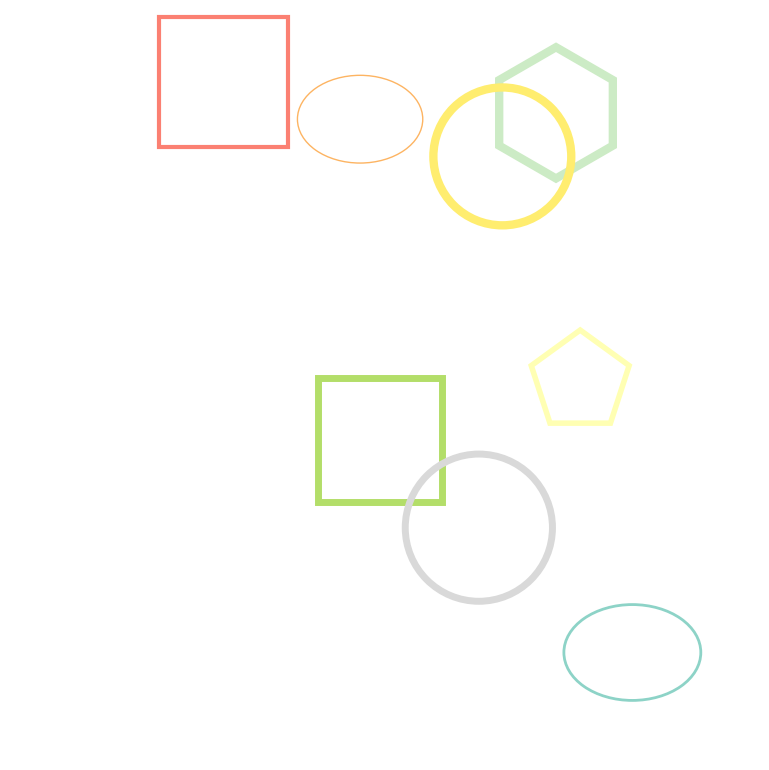[{"shape": "oval", "thickness": 1, "radius": 0.44, "center": [0.821, 0.153]}, {"shape": "pentagon", "thickness": 2, "radius": 0.33, "center": [0.754, 0.505]}, {"shape": "square", "thickness": 1.5, "radius": 0.42, "center": [0.291, 0.894]}, {"shape": "oval", "thickness": 0.5, "radius": 0.41, "center": [0.468, 0.845]}, {"shape": "square", "thickness": 2.5, "radius": 0.4, "center": [0.494, 0.429]}, {"shape": "circle", "thickness": 2.5, "radius": 0.48, "center": [0.622, 0.315]}, {"shape": "hexagon", "thickness": 3, "radius": 0.43, "center": [0.722, 0.853]}, {"shape": "circle", "thickness": 3, "radius": 0.45, "center": [0.652, 0.797]}]